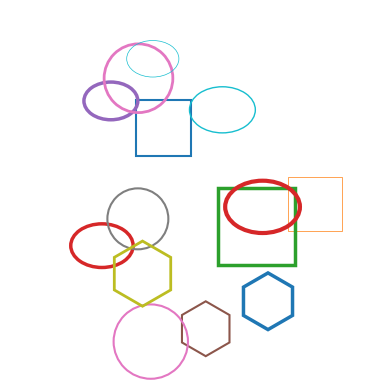[{"shape": "hexagon", "thickness": 2.5, "radius": 0.37, "center": [0.696, 0.217]}, {"shape": "square", "thickness": 1.5, "radius": 0.36, "center": [0.424, 0.667]}, {"shape": "square", "thickness": 0.5, "radius": 0.35, "center": [0.818, 0.47]}, {"shape": "square", "thickness": 2.5, "radius": 0.5, "center": [0.666, 0.413]}, {"shape": "oval", "thickness": 2.5, "radius": 0.4, "center": [0.265, 0.362]}, {"shape": "oval", "thickness": 3, "radius": 0.49, "center": [0.682, 0.463]}, {"shape": "oval", "thickness": 2.5, "radius": 0.35, "center": [0.288, 0.738]}, {"shape": "hexagon", "thickness": 1.5, "radius": 0.36, "center": [0.534, 0.146]}, {"shape": "circle", "thickness": 2, "radius": 0.45, "center": [0.36, 0.797]}, {"shape": "circle", "thickness": 1.5, "radius": 0.48, "center": [0.392, 0.113]}, {"shape": "circle", "thickness": 1.5, "radius": 0.4, "center": [0.358, 0.432]}, {"shape": "hexagon", "thickness": 2, "radius": 0.42, "center": [0.37, 0.289]}, {"shape": "oval", "thickness": 0.5, "radius": 0.34, "center": [0.397, 0.847]}, {"shape": "oval", "thickness": 1, "radius": 0.43, "center": [0.578, 0.715]}]